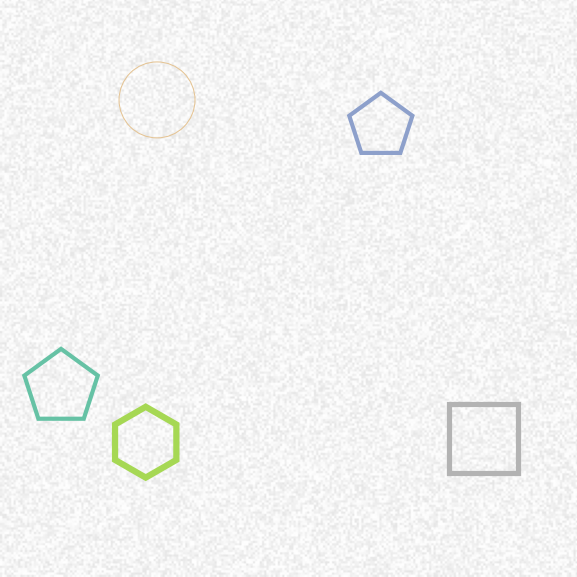[{"shape": "pentagon", "thickness": 2, "radius": 0.33, "center": [0.106, 0.328]}, {"shape": "pentagon", "thickness": 2, "radius": 0.29, "center": [0.659, 0.781]}, {"shape": "hexagon", "thickness": 3, "radius": 0.31, "center": [0.252, 0.233]}, {"shape": "circle", "thickness": 0.5, "radius": 0.33, "center": [0.272, 0.826]}, {"shape": "square", "thickness": 2.5, "radius": 0.3, "center": [0.837, 0.24]}]